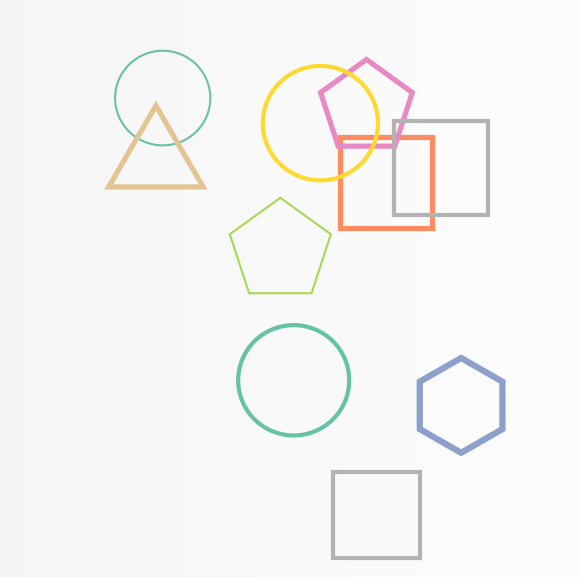[{"shape": "circle", "thickness": 1, "radius": 0.41, "center": [0.28, 0.829]}, {"shape": "circle", "thickness": 2, "radius": 0.48, "center": [0.505, 0.341]}, {"shape": "square", "thickness": 2.5, "radius": 0.39, "center": [0.664, 0.684]}, {"shape": "hexagon", "thickness": 3, "radius": 0.41, "center": [0.793, 0.297]}, {"shape": "pentagon", "thickness": 2.5, "radius": 0.41, "center": [0.63, 0.813]}, {"shape": "pentagon", "thickness": 1, "radius": 0.46, "center": [0.482, 0.565]}, {"shape": "circle", "thickness": 2, "radius": 0.5, "center": [0.551, 0.786]}, {"shape": "triangle", "thickness": 2.5, "radius": 0.47, "center": [0.268, 0.722]}, {"shape": "square", "thickness": 2, "radius": 0.37, "center": [0.648, 0.108]}, {"shape": "square", "thickness": 2, "radius": 0.4, "center": [0.759, 0.708]}]